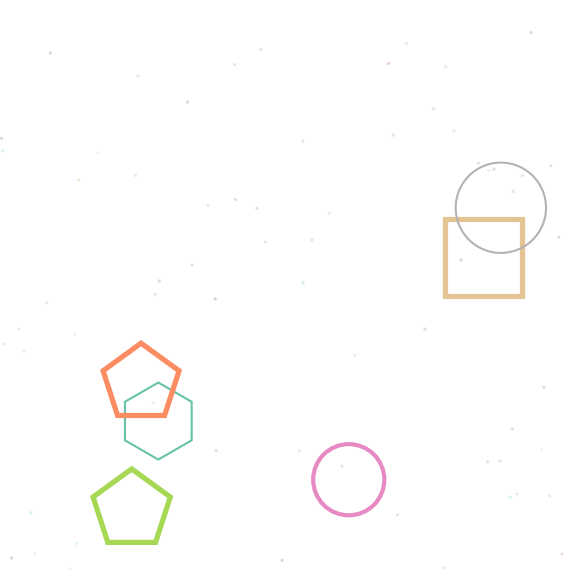[{"shape": "hexagon", "thickness": 1, "radius": 0.33, "center": [0.274, 0.27]}, {"shape": "pentagon", "thickness": 2.5, "radius": 0.35, "center": [0.244, 0.336]}, {"shape": "circle", "thickness": 2, "radius": 0.31, "center": [0.604, 0.168]}, {"shape": "pentagon", "thickness": 2.5, "radius": 0.35, "center": [0.228, 0.117]}, {"shape": "square", "thickness": 2.5, "radius": 0.33, "center": [0.838, 0.553]}, {"shape": "circle", "thickness": 1, "radius": 0.39, "center": [0.867, 0.639]}]